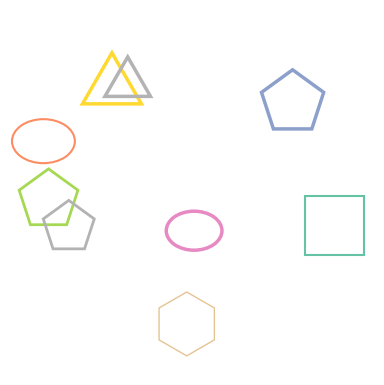[{"shape": "square", "thickness": 1.5, "radius": 0.38, "center": [0.869, 0.415]}, {"shape": "oval", "thickness": 1.5, "radius": 0.41, "center": [0.113, 0.633]}, {"shape": "pentagon", "thickness": 2.5, "radius": 0.42, "center": [0.76, 0.734]}, {"shape": "oval", "thickness": 2.5, "radius": 0.36, "center": [0.504, 0.401]}, {"shape": "pentagon", "thickness": 2, "radius": 0.4, "center": [0.126, 0.481]}, {"shape": "triangle", "thickness": 2.5, "radius": 0.44, "center": [0.291, 0.774]}, {"shape": "hexagon", "thickness": 1, "radius": 0.41, "center": [0.485, 0.159]}, {"shape": "triangle", "thickness": 2.5, "radius": 0.34, "center": [0.332, 0.784]}, {"shape": "pentagon", "thickness": 2, "radius": 0.35, "center": [0.179, 0.41]}]